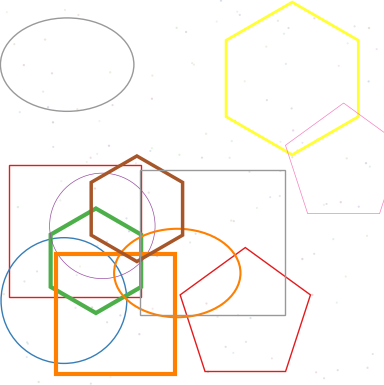[{"shape": "square", "thickness": 1, "radius": 0.86, "center": [0.195, 0.4]}, {"shape": "pentagon", "thickness": 1, "radius": 0.89, "center": [0.637, 0.179]}, {"shape": "circle", "thickness": 1, "radius": 0.82, "center": [0.166, 0.219]}, {"shape": "hexagon", "thickness": 3, "radius": 0.68, "center": [0.249, 0.323]}, {"shape": "circle", "thickness": 0.5, "radius": 0.68, "center": [0.266, 0.413]}, {"shape": "oval", "thickness": 1.5, "radius": 0.82, "center": [0.461, 0.291]}, {"shape": "square", "thickness": 3, "radius": 0.78, "center": [0.3, 0.185]}, {"shape": "hexagon", "thickness": 2, "radius": 0.99, "center": [0.759, 0.796]}, {"shape": "hexagon", "thickness": 2.5, "radius": 0.69, "center": [0.356, 0.458]}, {"shape": "pentagon", "thickness": 0.5, "radius": 0.79, "center": [0.893, 0.574]}, {"shape": "square", "thickness": 1, "radius": 0.94, "center": [0.552, 0.37]}, {"shape": "oval", "thickness": 1, "radius": 0.87, "center": [0.174, 0.832]}]